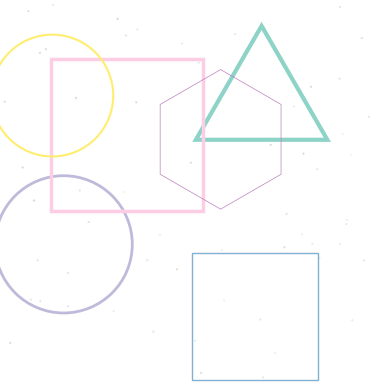[{"shape": "triangle", "thickness": 3, "radius": 0.99, "center": [0.679, 0.736]}, {"shape": "circle", "thickness": 2, "radius": 0.89, "center": [0.165, 0.365]}, {"shape": "square", "thickness": 1, "radius": 0.82, "center": [0.662, 0.178]}, {"shape": "square", "thickness": 2.5, "radius": 0.99, "center": [0.331, 0.65]}, {"shape": "hexagon", "thickness": 0.5, "radius": 0.91, "center": [0.573, 0.638]}, {"shape": "circle", "thickness": 1.5, "radius": 0.79, "center": [0.136, 0.752]}]